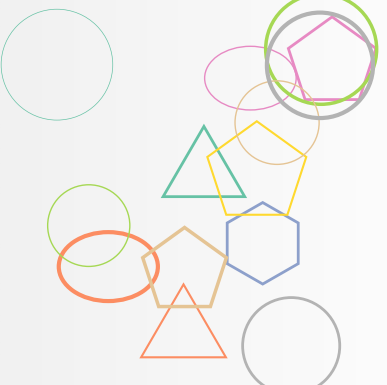[{"shape": "triangle", "thickness": 2, "radius": 0.61, "center": [0.526, 0.55]}, {"shape": "circle", "thickness": 0.5, "radius": 0.72, "center": [0.147, 0.832]}, {"shape": "triangle", "thickness": 1.5, "radius": 0.63, "center": [0.474, 0.135]}, {"shape": "oval", "thickness": 3, "radius": 0.64, "center": [0.28, 0.308]}, {"shape": "hexagon", "thickness": 2, "radius": 0.53, "center": [0.678, 0.368]}, {"shape": "oval", "thickness": 1, "radius": 0.59, "center": [0.646, 0.797]}, {"shape": "pentagon", "thickness": 2, "radius": 0.59, "center": [0.857, 0.837]}, {"shape": "circle", "thickness": 2.5, "radius": 0.72, "center": [0.829, 0.872]}, {"shape": "circle", "thickness": 1, "radius": 0.53, "center": [0.229, 0.414]}, {"shape": "pentagon", "thickness": 1.5, "radius": 0.67, "center": [0.663, 0.551]}, {"shape": "pentagon", "thickness": 2.5, "radius": 0.57, "center": [0.476, 0.296]}, {"shape": "circle", "thickness": 1, "radius": 0.54, "center": [0.715, 0.682]}, {"shape": "circle", "thickness": 2, "radius": 0.63, "center": [0.751, 0.102]}, {"shape": "circle", "thickness": 3, "radius": 0.68, "center": [0.826, 0.83]}]